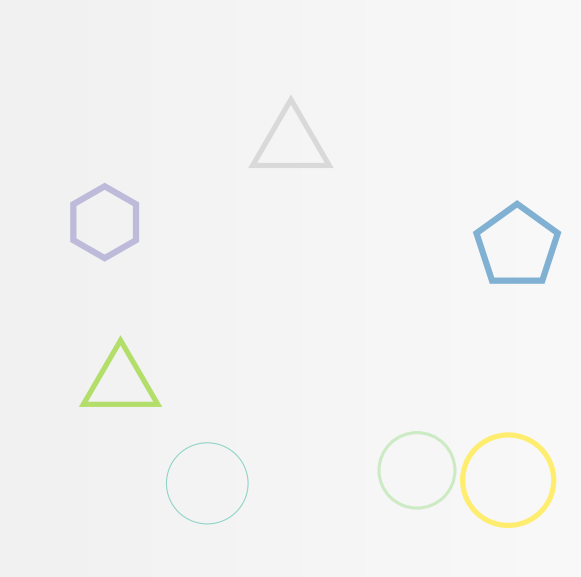[{"shape": "circle", "thickness": 0.5, "radius": 0.35, "center": [0.357, 0.162]}, {"shape": "hexagon", "thickness": 3, "radius": 0.31, "center": [0.18, 0.614]}, {"shape": "pentagon", "thickness": 3, "radius": 0.37, "center": [0.89, 0.573]}, {"shape": "triangle", "thickness": 2.5, "radius": 0.37, "center": [0.207, 0.336]}, {"shape": "triangle", "thickness": 2.5, "radius": 0.38, "center": [0.501, 0.751]}, {"shape": "circle", "thickness": 1.5, "radius": 0.33, "center": [0.717, 0.185]}, {"shape": "circle", "thickness": 2.5, "radius": 0.39, "center": [0.874, 0.168]}]